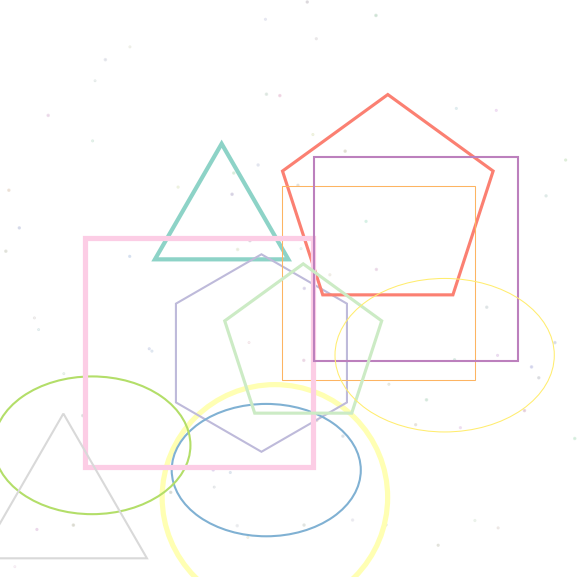[{"shape": "triangle", "thickness": 2, "radius": 0.67, "center": [0.384, 0.617]}, {"shape": "circle", "thickness": 2.5, "radius": 0.98, "center": [0.476, 0.138]}, {"shape": "hexagon", "thickness": 1, "radius": 0.85, "center": [0.453, 0.388]}, {"shape": "pentagon", "thickness": 1.5, "radius": 0.96, "center": [0.672, 0.644]}, {"shape": "oval", "thickness": 1, "radius": 0.82, "center": [0.461, 0.185]}, {"shape": "square", "thickness": 0.5, "radius": 0.84, "center": [0.655, 0.51]}, {"shape": "oval", "thickness": 1, "radius": 0.85, "center": [0.159, 0.228]}, {"shape": "square", "thickness": 2.5, "radius": 0.99, "center": [0.345, 0.389]}, {"shape": "triangle", "thickness": 1, "radius": 0.84, "center": [0.11, 0.116]}, {"shape": "square", "thickness": 1, "radius": 0.89, "center": [0.72, 0.551]}, {"shape": "pentagon", "thickness": 1.5, "radius": 0.71, "center": [0.525, 0.399]}, {"shape": "oval", "thickness": 0.5, "radius": 0.95, "center": [0.77, 0.384]}]